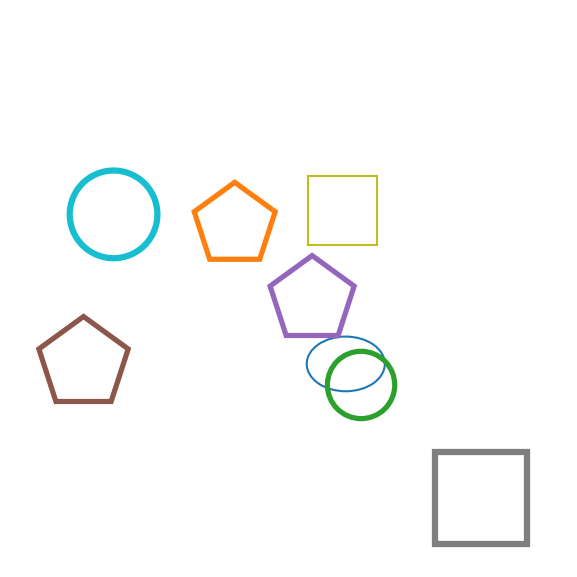[{"shape": "oval", "thickness": 1, "radius": 0.34, "center": [0.599, 0.369]}, {"shape": "pentagon", "thickness": 2.5, "radius": 0.37, "center": [0.406, 0.61]}, {"shape": "circle", "thickness": 2.5, "radius": 0.29, "center": [0.625, 0.333]}, {"shape": "pentagon", "thickness": 2.5, "radius": 0.38, "center": [0.541, 0.48]}, {"shape": "pentagon", "thickness": 2.5, "radius": 0.41, "center": [0.145, 0.37]}, {"shape": "square", "thickness": 3, "radius": 0.4, "center": [0.834, 0.137]}, {"shape": "square", "thickness": 1, "radius": 0.3, "center": [0.592, 0.634]}, {"shape": "circle", "thickness": 3, "radius": 0.38, "center": [0.197, 0.628]}]